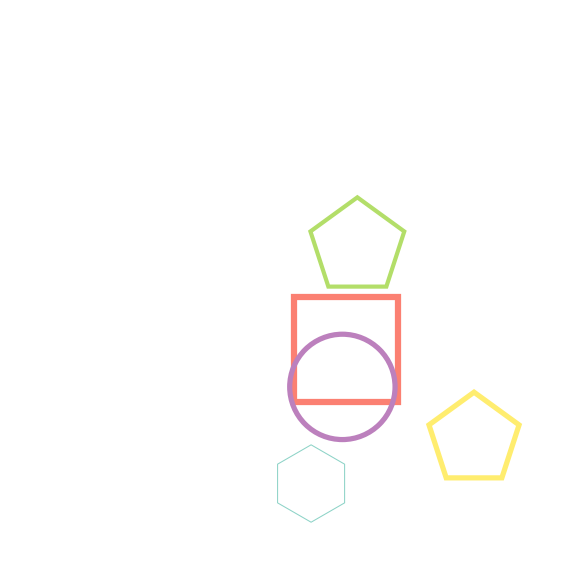[{"shape": "hexagon", "thickness": 0.5, "radius": 0.34, "center": [0.539, 0.162]}, {"shape": "square", "thickness": 3, "radius": 0.45, "center": [0.599, 0.393]}, {"shape": "pentagon", "thickness": 2, "radius": 0.43, "center": [0.619, 0.572]}, {"shape": "circle", "thickness": 2.5, "radius": 0.46, "center": [0.593, 0.329]}, {"shape": "pentagon", "thickness": 2.5, "radius": 0.41, "center": [0.821, 0.238]}]